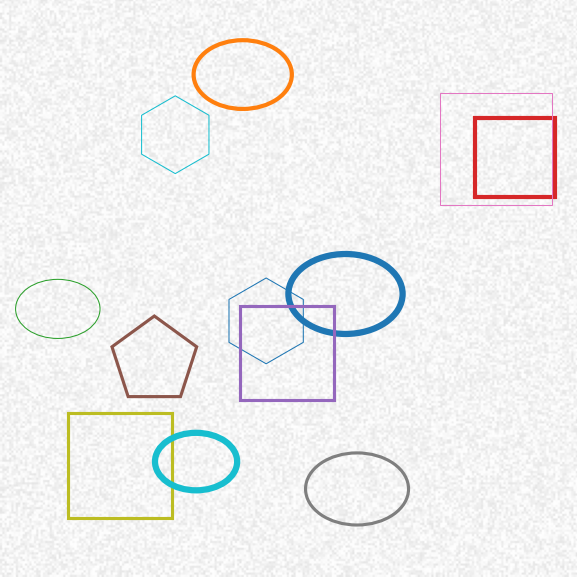[{"shape": "oval", "thickness": 3, "radius": 0.49, "center": [0.598, 0.49]}, {"shape": "hexagon", "thickness": 0.5, "radius": 0.37, "center": [0.461, 0.443]}, {"shape": "oval", "thickness": 2, "radius": 0.43, "center": [0.42, 0.87]}, {"shape": "oval", "thickness": 0.5, "radius": 0.37, "center": [0.1, 0.464]}, {"shape": "square", "thickness": 2, "radius": 0.34, "center": [0.892, 0.727]}, {"shape": "square", "thickness": 1.5, "radius": 0.41, "center": [0.497, 0.388]}, {"shape": "pentagon", "thickness": 1.5, "radius": 0.39, "center": [0.267, 0.375]}, {"shape": "square", "thickness": 0.5, "radius": 0.48, "center": [0.86, 0.741]}, {"shape": "oval", "thickness": 1.5, "radius": 0.45, "center": [0.618, 0.152]}, {"shape": "square", "thickness": 1.5, "radius": 0.45, "center": [0.207, 0.193]}, {"shape": "hexagon", "thickness": 0.5, "radius": 0.34, "center": [0.304, 0.766]}, {"shape": "oval", "thickness": 3, "radius": 0.36, "center": [0.34, 0.2]}]